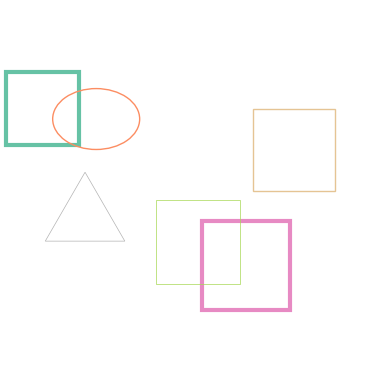[{"shape": "square", "thickness": 3, "radius": 0.48, "center": [0.111, 0.718]}, {"shape": "oval", "thickness": 1, "radius": 0.56, "center": [0.25, 0.691]}, {"shape": "square", "thickness": 3, "radius": 0.58, "center": [0.639, 0.31]}, {"shape": "square", "thickness": 0.5, "radius": 0.55, "center": [0.514, 0.372]}, {"shape": "square", "thickness": 1, "radius": 0.53, "center": [0.764, 0.61]}, {"shape": "triangle", "thickness": 0.5, "radius": 0.6, "center": [0.221, 0.433]}]